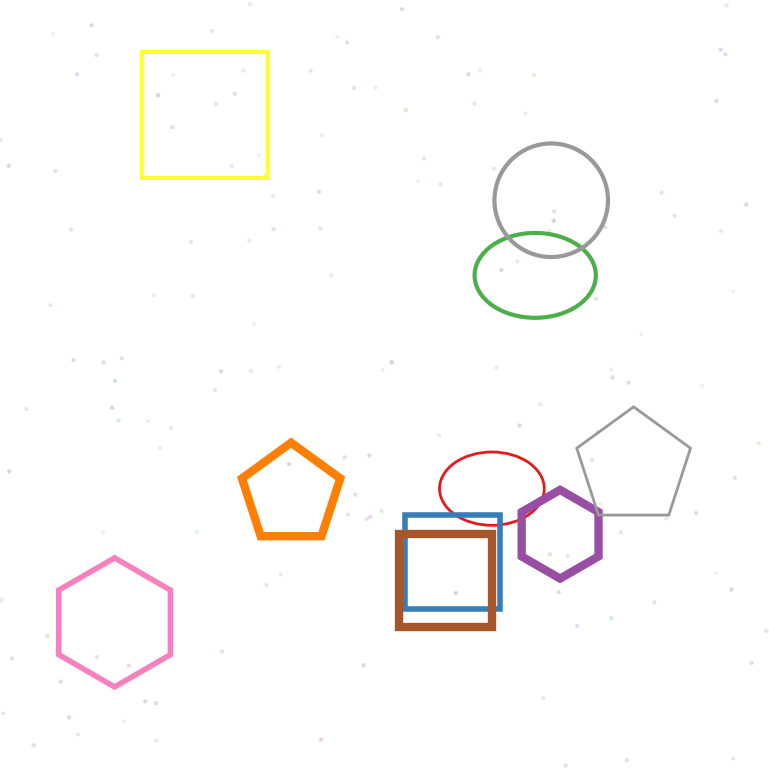[{"shape": "oval", "thickness": 1, "radius": 0.34, "center": [0.639, 0.365]}, {"shape": "square", "thickness": 2, "radius": 0.31, "center": [0.588, 0.27]}, {"shape": "oval", "thickness": 1.5, "radius": 0.39, "center": [0.695, 0.642]}, {"shape": "hexagon", "thickness": 3, "radius": 0.29, "center": [0.727, 0.306]}, {"shape": "pentagon", "thickness": 3, "radius": 0.34, "center": [0.378, 0.358]}, {"shape": "square", "thickness": 1.5, "radius": 0.41, "center": [0.266, 0.851]}, {"shape": "square", "thickness": 3, "radius": 0.3, "center": [0.579, 0.246]}, {"shape": "hexagon", "thickness": 2, "radius": 0.42, "center": [0.149, 0.192]}, {"shape": "circle", "thickness": 1.5, "radius": 0.37, "center": [0.716, 0.74]}, {"shape": "pentagon", "thickness": 1, "radius": 0.39, "center": [0.823, 0.394]}]